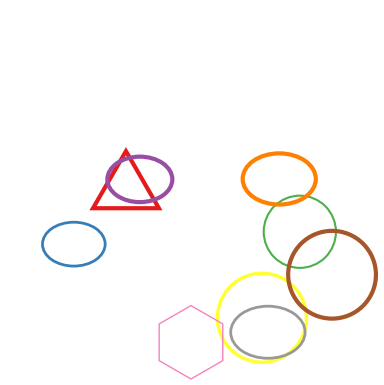[{"shape": "triangle", "thickness": 3, "radius": 0.49, "center": [0.327, 0.509]}, {"shape": "oval", "thickness": 2, "radius": 0.41, "center": [0.192, 0.366]}, {"shape": "circle", "thickness": 1.5, "radius": 0.47, "center": [0.779, 0.398]}, {"shape": "oval", "thickness": 3, "radius": 0.42, "center": [0.363, 0.534]}, {"shape": "oval", "thickness": 3, "radius": 0.47, "center": [0.725, 0.535]}, {"shape": "circle", "thickness": 2.5, "radius": 0.58, "center": [0.681, 0.175]}, {"shape": "circle", "thickness": 3, "radius": 0.57, "center": [0.862, 0.286]}, {"shape": "hexagon", "thickness": 1, "radius": 0.48, "center": [0.496, 0.111]}, {"shape": "oval", "thickness": 2, "radius": 0.48, "center": [0.696, 0.137]}]